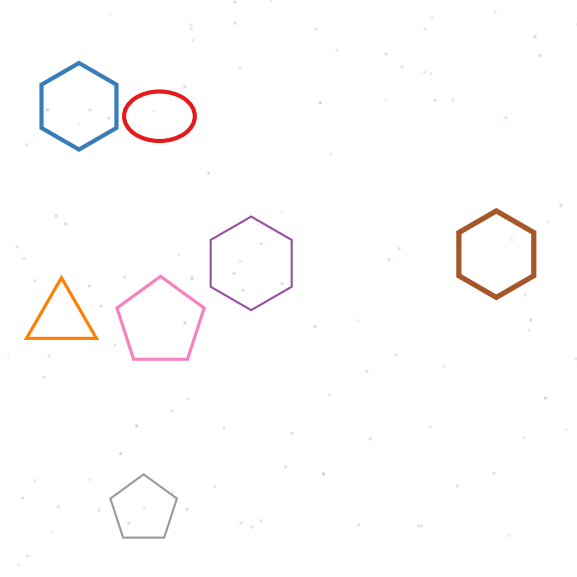[{"shape": "oval", "thickness": 2, "radius": 0.31, "center": [0.276, 0.798]}, {"shape": "hexagon", "thickness": 2, "radius": 0.37, "center": [0.137, 0.815]}, {"shape": "hexagon", "thickness": 1, "radius": 0.41, "center": [0.435, 0.543]}, {"shape": "triangle", "thickness": 1.5, "radius": 0.35, "center": [0.106, 0.448]}, {"shape": "hexagon", "thickness": 2.5, "radius": 0.37, "center": [0.859, 0.559]}, {"shape": "pentagon", "thickness": 1.5, "radius": 0.4, "center": [0.278, 0.441]}, {"shape": "pentagon", "thickness": 1, "radius": 0.3, "center": [0.249, 0.117]}]